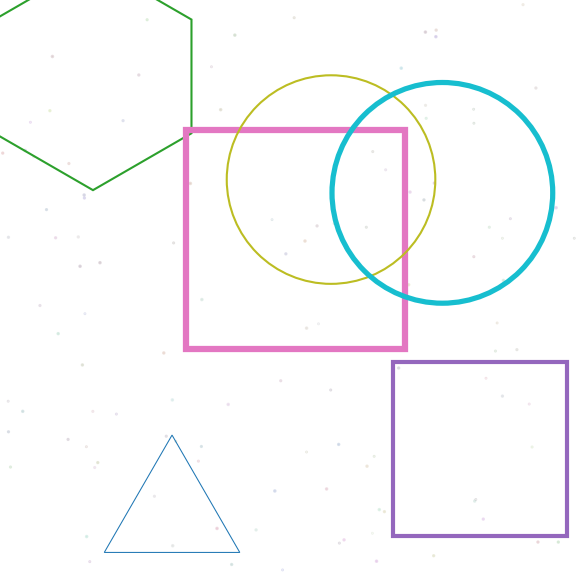[{"shape": "triangle", "thickness": 0.5, "radius": 0.68, "center": [0.298, 0.11]}, {"shape": "hexagon", "thickness": 1, "radius": 0.98, "center": [0.161, 0.867]}, {"shape": "square", "thickness": 2, "radius": 0.75, "center": [0.831, 0.221]}, {"shape": "square", "thickness": 3, "radius": 0.95, "center": [0.512, 0.584]}, {"shape": "circle", "thickness": 1, "radius": 0.9, "center": [0.573, 0.688]}, {"shape": "circle", "thickness": 2.5, "radius": 0.96, "center": [0.766, 0.665]}]